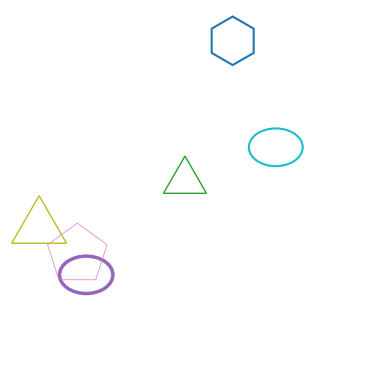[{"shape": "hexagon", "thickness": 1.5, "radius": 0.32, "center": [0.604, 0.894]}, {"shape": "triangle", "thickness": 1, "radius": 0.32, "center": [0.48, 0.53]}, {"shape": "oval", "thickness": 2.5, "radius": 0.35, "center": [0.224, 0.286]}, {"shape": "pentagon", "thickness": 0.5, "radius": 0.41, "center": [0.201, 0.339]}, {"shape": "triangle", "thickness": 1, "radius": 0.41, "center": [0.102, 0.409]}, {"shape": "oval", "thickness": 1.5, "radius": 0.35, "center": [0.716, 0.617]}]